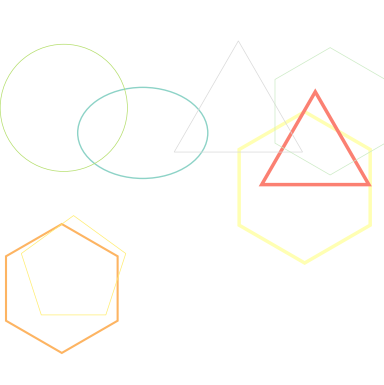[{"shape": "oval", "thickness": 1, "radius": 0.84, "center": [0.371, 0.655]}, {"shape": "hexagon", "thickness": 2.5, "radius": 0.98, "center": [0.791, 0.513]}, {"shape": "triangle", "thickness": 2.5, "radius": 0.8, "center": [0.819, 0.601]}, {"shape": "hexagon", "thickness": 1.5, "radius": 0.84, "center": [0.161, 0.251]}, {"shape": "circle", "thickness": 0.5, "radius": 0.83, "center": [0.166, 0.72]}, {"shape": "triangle", "thickness": 0.5, "radius": 0.96, "center": [0.619, 0.701]}, {"shape": "hexagon", "thickness": 0.5, "radius": 0.83, "center": [0.857, 0.711]}, {"shape": "pentagon", "thickness": 0.5, "radius": 0.71, "center": [0.191, 0.297]}]